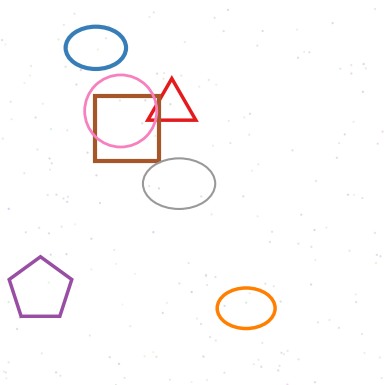[{"shape": "triangle", "thickness": 2.5, "radius": 0.36, "center": [0.446, 0.724]}, {"shape": "oval", "thickness": 3, "radius": 0.39, "center": [0.249, 0.876]}, {"shape": "pentagon", "thickness": 2.5, "radius": 0.43, "center": [0.105, 0.248]}, {"shape": "oval", "thickness": 2.5, "radius": 0.38, "center": [0.639, 0.199]}, {"shape": "square", "thickness": 3, "radius": 0.42, "center": [0.33, 0.666]}, {"shape": "circle", "thickness": 2, "radius": 0.47, "center": [0.314, 0.712]}, {"shape": "oval", "thickness": 1.5, "radius": 0.47, "center": [0.465, 0.523]}]